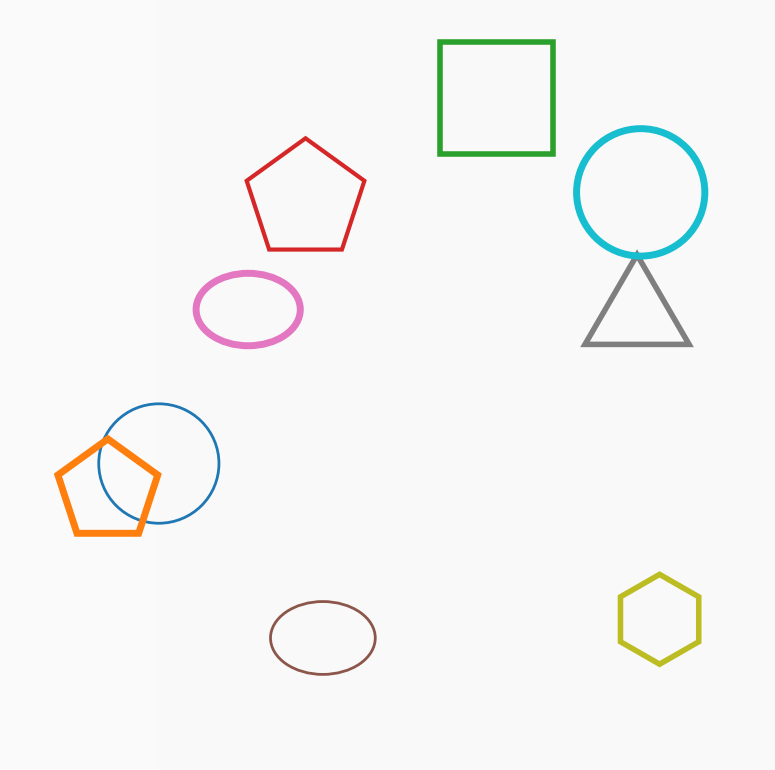[{"shape": "circle", "thickness": 1, "radius": 0.39, "center": [0.205, 0.398]}, {"shape": "pentagon", "thickness": 2.5, "radius": 0.34, "center": [0.139, 0.362]}, {"shape": "square", "thickness": 2, "radius": 0.36, "center": [0.641, 0.873]}, {"shape": "pentagon", "thickness": 1.5, "radius": 0.4, "center": [0.394, 0.741]}, {"shape": "oval", "thickness": 1, "radius": 0.34, "center": [0.417, 0.171]}, {"shape": "oval", "thickness": 2.5, "radius": 0.34, "center": [0.32, 0.598]}, {"shape": "triangle", "thickness": 2, "radius": 0.39, "center": [0.822, 0.592]}, {"shape": "hexagon", "thickness": 2, "radius": 0.29, "center": [0.851, 0.196]}, {"shape": "circle", "thickness": 2.5, "radius": 0.41, "center": [0.827, 0.75]}]